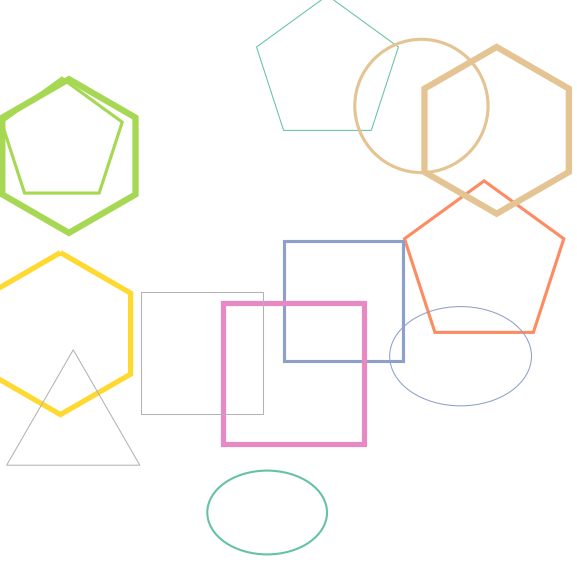[{"shape": "pentagon", "thickness": 0.5, "radius": 0.65, "center": [0.567, 0.878]}, {"shape": "oval", "thickness": 1, "radius": 0.52, "center": [0.463, 0.112]}, {"shape": "pentagon", "thickness": 1.5, "radius": 0.73, "center": [0.838, 0.541]}, {"shape": "square", "thickness": 1.5, "radius": 0.52, "center": [0.595, 0.478]}, {"shape": "oval", "thickness": 0.5, "radius": 0.61, "center": [0.798, 0.382]}, {"shape": "square", "thickness": 2.5, "radius": 0.61, "center": [0.509, 0.352]}, {"shape": "pentagon", "thickness": 1.5, "radius": 0.55, "center": [0.107, 0.754]}, {"shape": "hexagon", "thickness": 3, "radius": 0.67, "center": [0.119, 0.729]}, {"shape": "hexagon", "thickness": 2.5, "radius": 0.7, "center": [0.105, 0.421]}, {"shape": "circle", "thickness": 1.5, "radius": 0.58, "center": [0.73, 0.816]}, {"shape": "hexagon", "thickness": 3, "radius": 0.72, "center": [0.86, 0.773]}, {"shape": "square", "thickness": 0.5, "radius": 0.53, "center": [0.35, 0.388]}, {"shape": "triangle", "thickness": 0.5, "radius": 0.67, "center": [0.127, 0.26]}]